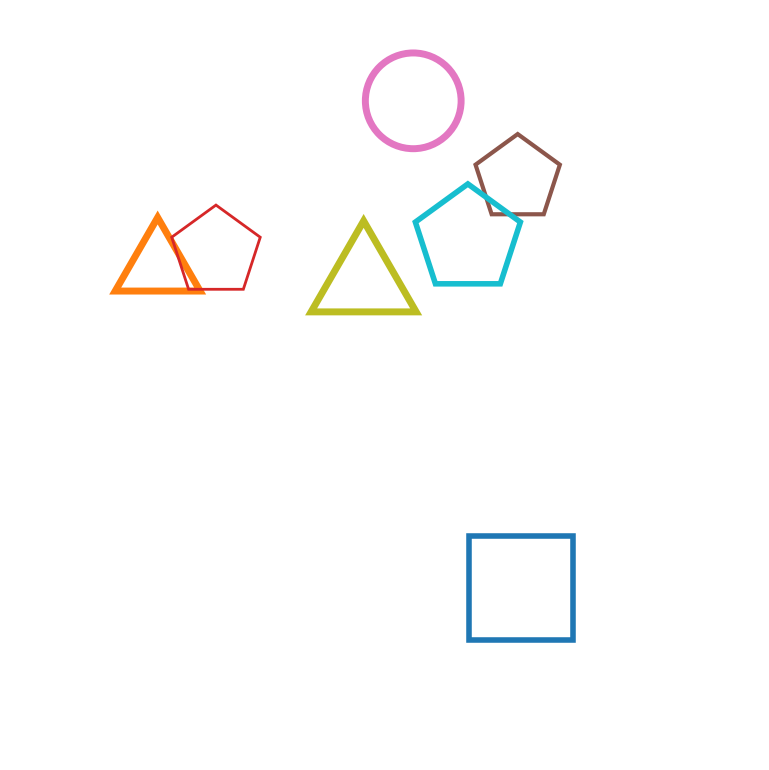[{"shape": "square", "thickness": 2, "radius": 0.34, "center": [0.676, 0.236]}, {"shape": "triangle", "thickness": 2.5, "radius": 0.32, "center": [0.205, 0.654]}, {"shape": "pentagon", "thickness": 1, "radius": 0.3, "center": [0.28, 0.673]}, {"shape": "pentagon", "thickness": 1.5, "radius": 0.29, "center": [0.672, 0.768]}, {"shape": "circle", "thickness": 2.5, "radius": 0.31, "center": [0.537, 0.869]}, {"shape": "triangle", "thickness": 2.5, "radius": 0.39, "center": [0.472, 0.634]}, {"shape": "pentagon", "thickness": 2, "radius": 0.36, "center": [0.608, 0.689]}]